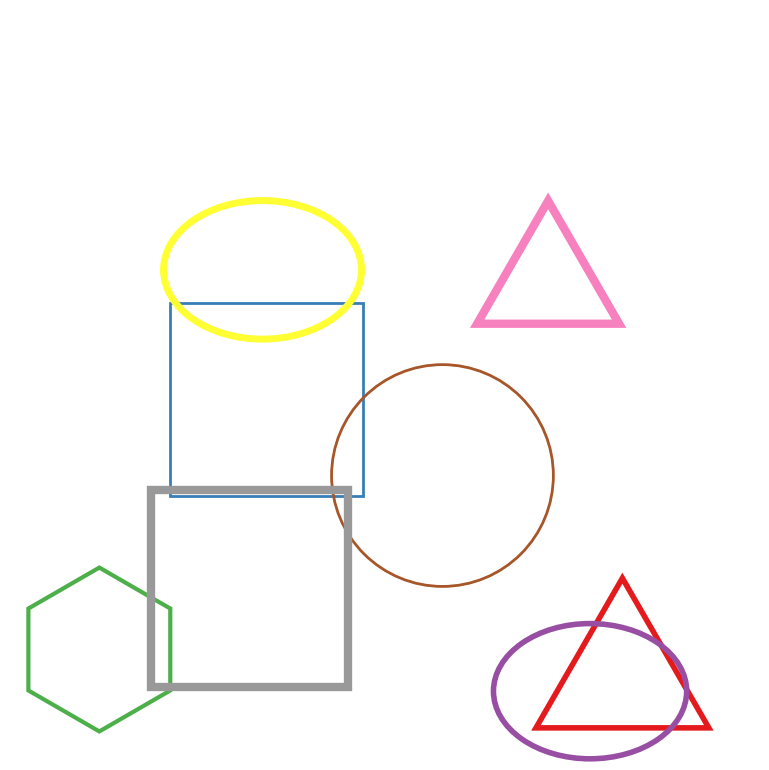[{"shape": "triangle", "thickness": 2, "radius": 0.65, "center": [0.808, 0.12]}, {"shape": "square", "thickness": 1, "radius": 0.63, "center": [0.346, 0.482]}, {"shape": "hexagon", "thickness": 1.5, "radius": 0.53, "center": [0.129, 0.156]}, {"shape": "oval", "thickness": 2, "radius": 0.63, "center": [0.766, 0.102]}, {"shape": "oval", "thickness": 2.5, "radius": 0.64, "center": [0.341, 0.65]}, {"shape": "circle", "thickness": 1, "radius": 0.72, "center": [0.575, 0.382]}, {"shape": "triangle", "thickness": 3, "radius": 0.53, "center": [0.712, 0.633]}, {"shape": "square", "thickness": 3, "radius": 0.64, "center": [0.324, 0.236]}]